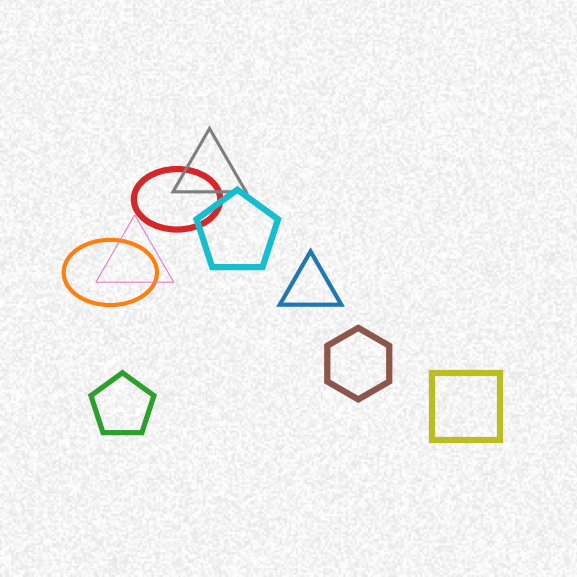[{"shape": "triangle", "thickness": 2, "radius": 0.31, "center": [0.538, 0.502]}, {"shape": "oval", "thickness": 2, "radius": 0.4, "center": [0.191, 0.527]}, {"shape": "pentagon", "thickness": 2.5, "radius": 0.29, "center": [0.212, 0.296]}, {"shape": "oval", "thickness": 3, "radius": 0.37, "center": [0.307, 0.654]}, {"shape": "hexagon", "thickness": 3, "radius": 0.31, "center": [0.62, 0.369]}, {"shape": "triangle", "thickness": 0.5, "radius": 0.39, "center": [0.233, 0.549]}, {"shape": "triangle", "thickness": 1.5, "radius": 0.37, "center": [0.363, 0.704]}, {"shape": "square", "thickness": 3, "radius": 0.29, "center": [0.807, 0.296]}, {"shape": "pentagon", "thickness": 3, "radius": 0.37, "center": [0.411, 0.597]}]